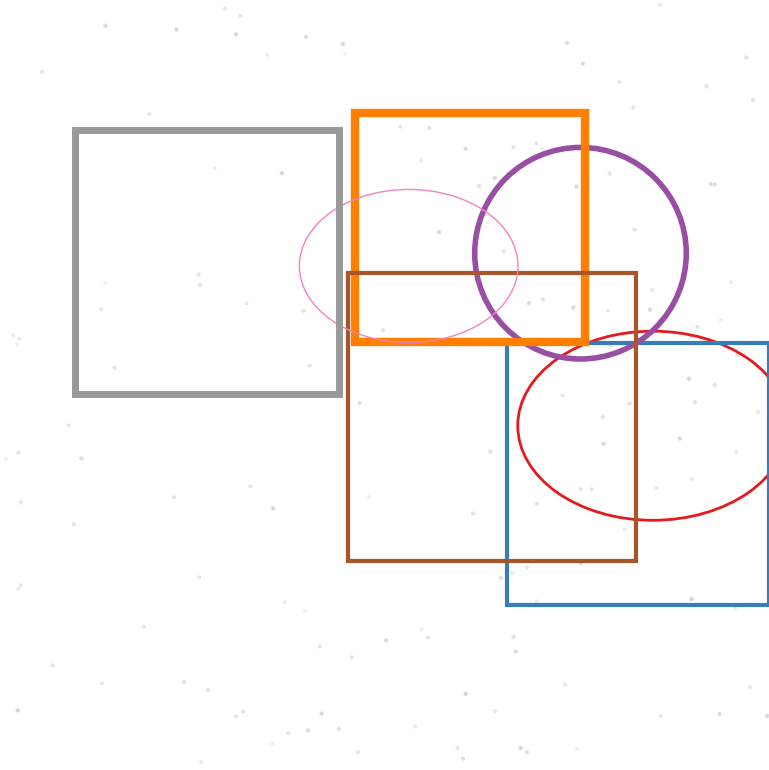[{"shape": "oval", "thickness": 1, "radius": 0.88, "center": [0.848, 0.447]}, {"shape": "square", "thickness": 1.5, "radius": 0.85, "center": [0.829, 0.384]}, {"shape": "circle", "thickness": 2, "radius": 0.69, "center": [0.754, 0.671]}, {"shape": "square", "thickness": 3, "radius": 0.74, "center": [0.61, 0.704]}, {"shape": "square", "thickness": 1.5, "radius": 0.94, "center": [0.639, 0.459]}, {"shape": "oval", "thickness": 0.5, "radius": 0.71, "center": [0.531, 0.655]}, {"shape": "square", "thickness": 2.5, "radius": 0.86, "center": [0.269, 0.66]}]